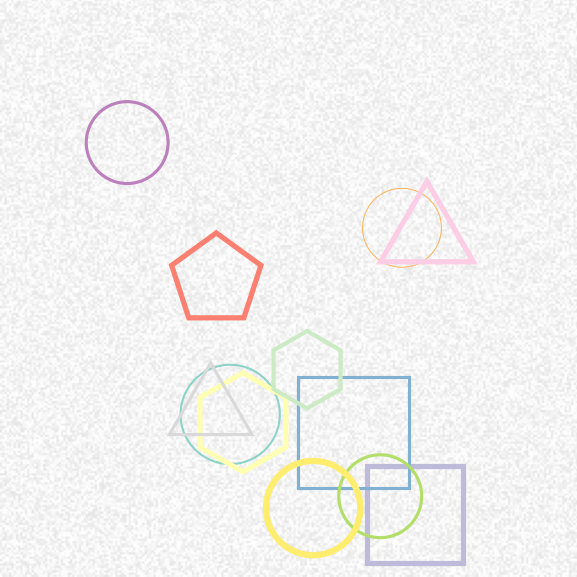[{"shape": "circle", "thickness": 1, "radius": 0.43, "center": [0.399, 0.282]}, {"shape": "hexagon", "thickness": 2.5, "radius": 0.43, "center": [0.421, 0.268]}, {"shape": "square", "thickness": 2.5, "radius": 0.42, "center": [0.719, 0.109]}, {"shape": "pentagon", "thickness": 2.5, "radius": 0.41, "center": [0.375, 0.515]}, {"shape": "square", "thickness": 1.5, "radius": 0.48, "center": [0.612, 0.251]}, {"shape": "circle", "thickness": 0.5, "radius": 0.34, "center": [0.696, 0.605]}, {"shape": "circle", "thickness": 1.5, "radius": 0.36, "center": [0.658, 0.14]}, {"shape": "triangle", "thickness": 2.5, "radius": 0.46, "center": [0.739, 0.592]}, {"shape": "triangle", "thickness": 1.5, "radius": 0.41, "center": [0.365, 0.288]}, {"shape": "circle", "thickness": 1.5, "radius": 0.35, "center": [0.22, 0.752]}, {"shape": "hexagon", "thickness": 2, "radius": 0.34, "center": [0.532, 0.359]}, {"shape": "circle", "thickness": 3, "radius": 0.41, "center": [0.542, 0.119]}]